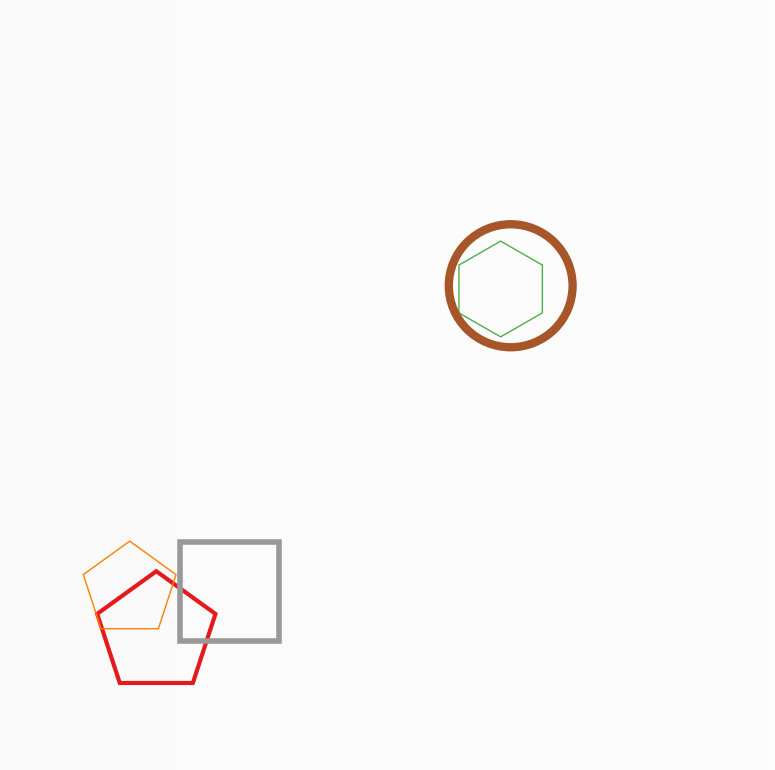[{"shape": "pentagon", "thickness": 1.5, "radius": 0.4, "center": [0.202, 0.178]}, {"shape": "hexagon", "thickness": 0.5, "radius": 0.31, "center": [0.646, 0.625]}, {"shape": "pentagon", "thickness": 0.5, "radius": 0.31, "center": [0.167, 0.234]}, {"shape": "circle", "thickness": 3, "radius": 0.4, "center": [0.659, 0.629]}, {"shape": "square", "thickness": 2, "radius": 0.32, "center": [0.296, 0.232]}]